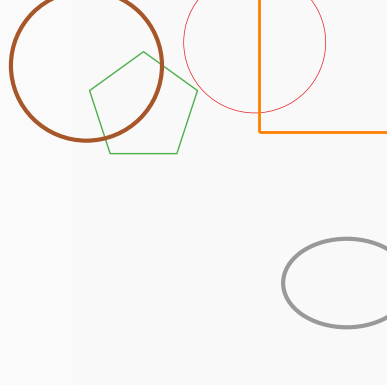[{"shape": "circle", "thickness": 0.5, "radius": 0.92, "center": [0.657, 0.89]}, {"shape": "pentagon", "thickness": 1, "radius": 0.73, "center": [0.37, 0.719]}, {"shape": "square", "thickness": 2, "radius": 0.9, "center": [0.847, 0.837]}, {"shape": "circle", "thickness": 3, "radius": 0.97, "center": [0.223, 0.83]}, {"shape": "oval", "thickness": 3, "radius": 0.82, "center": [0.895, 0.265]}]